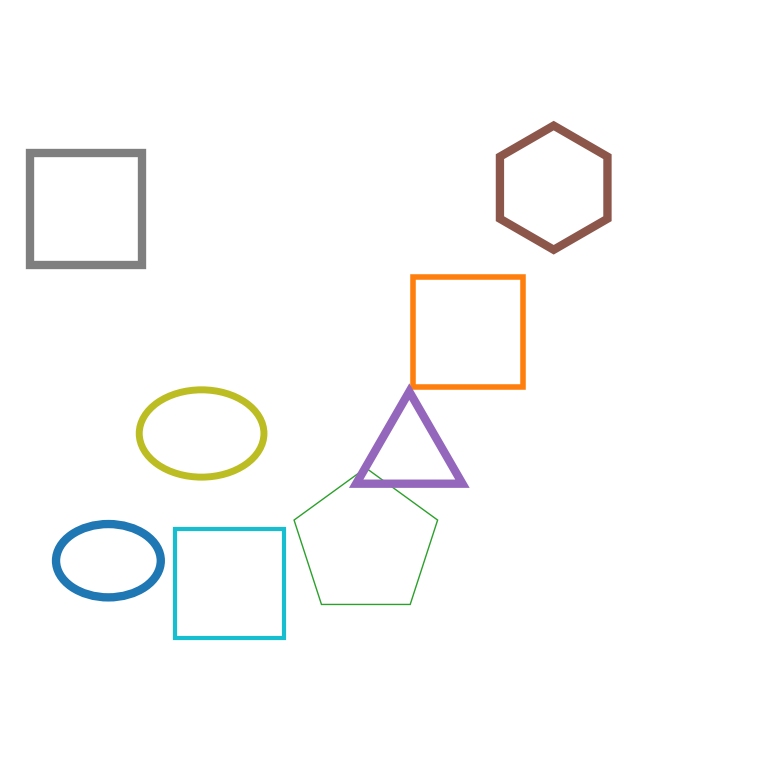[{"shape": "oval", "thickness": 3, "radius": 0.34, "center": [0.141, 0.272]}, {"shape": "square", "thickness": 2, "radius": 0.36, "center": [0.608, 0.569]}, {"shape": "pentagon", "thickness": 0.5, "radius": 0.49, "center": [0.475, 0.294]}, {"shape": "triangle", "thickness": 3, "radius": 0.4, "center": [0.532, 0.412]}, {"shape": "hexagon", "thickness": 3, "radius": 0.4, "center": [0.719, 0.756]}, {"shape": "square", "thickness": 3, "radius": 0.36, "center": [0.112, 0.728]}, {"shape": "oval", "thickness": 2.5, "radius": 0.4, "center": [0.262, 0.437]}, {"shape": "square", "thickness": 1.5, "radius": 0.35, "center": [0.298, 0.242]}]